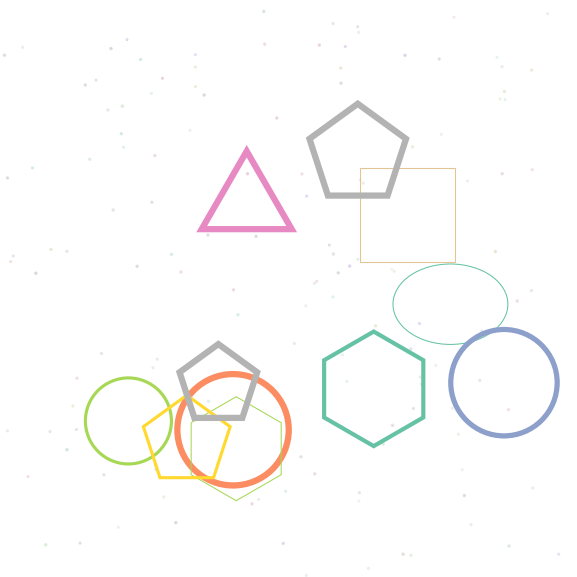[{"shape": "hexagon", "thickness": 2, "radius": 0.5, "center": [0.647, 0.326]}, {"shape": "oval", "thickness": 0.5, "radius": 0.5, "center": [0.78, 0.472]}, {"shape": "circle", "thickness": 3, "radius": 0.48, "center": [0.404, 0.255]}, {"shape": "circle", "thickness": 2.5, "radius": 0.46, "center": [0.873, 0.336]}, {"shape": "triangle", "thickness": 3, "radius": 0.45, "center": [0.427, 0.647]}, {"shape": "hexagon", "thickness": 0.5, "radius": 0.45, "center": [0.409, 0.222]}, {"shape": "circle", "thickness": 1.5, "radius": 0.37, "center": [0.222, 0.27]}, {"shape": "pentagon", "thickness": 1.5, "radius": 0.39, "center": [0.323, 0.236]}, {"shape": "square", "thickness": 0.5, "radius": 0.41, "center": [0.705, 0.627]}, {"shape": "pentagon", "thickness": 3, "radius": 0.35, "center": [0.378, 0.333]}, {"shape": "pentagon", "thickness": 3, "radius": 0.44, "center": [0.619, 0.732]}]